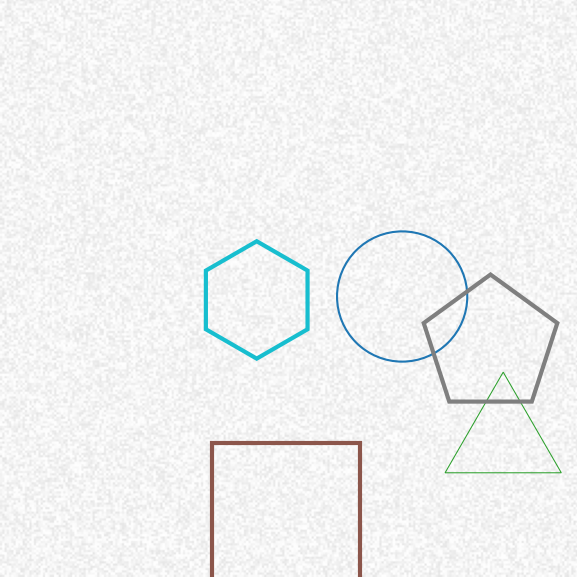[{"shape": "circle", "thickness": 1, "radius": 0.56, "center": [0.696, 0.486]}, {"shape": "triangle", "thickness": 0.5, "radius": 0.58, "center": [0.871, 0.239]}, {"shape": "square", "thickness": 2, "radius": 0.64, "center": [0.495, 0.105]}, {"shape": "pentagon", "thickness": 2, "radius": 0.61, "center": [0.849, 0.402]}, {"shape": "hexagon", "thickness": 2, "radius": 0.51, "center": [0.445, 0.48]}]